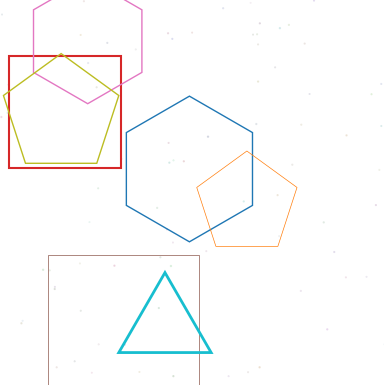[{"shape": "hexagon", "thickness": 1, "radius": 0.95, "center": [0.492, 0.561]}, {"shape": "pentagon", "thickness": 0.5, "radius": 0.68, "center": [0.641, 0.471]}, {"shape": "square", "thickness": 1.5, "radius": 0.73, "center": [0.168, 0.709]}, {"shape": "square", "thickness": 0.5, "radius": 0.98, "center": [0.321, 0.14]}, {"shape": "hexagon", "thickness": 1, "radius": 0.81, "center": [0.228, 0.893]}, {"shape": "pentagon", "thickness": 1, "radius": 0.79, "center": [0.159, 0.703]}, {"shape": "triangle", "thickness": 2, "radius": 0.69, "center": [0.428, 0.153]}]